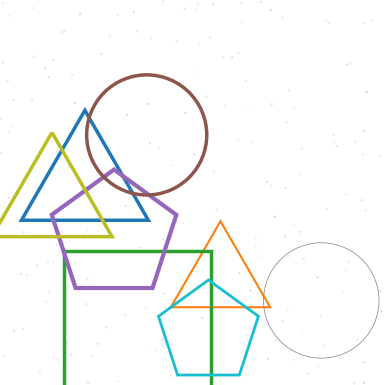[{"shape": "triangle", "thickness": 2.5, "radius": 0.95, "center": [0.22, 0.523]}, {"shape": "triangle", "thickness": 1.5, "radius": 0.75, "center": [0.573, 0.276]}, {"shape": "square", "thickness": 2.5, "radius": 0.96, "center": [0.358, 0.155]}, {"shape": "pentagon", "thickness": 3, "radius": 0.85, "center": [0.296, 0.389]}, {"shape": "circle", "thickness": 2.5, "radius": 0.78, "center": [0.381, 0.65]}, {"shape": "circle", "thickness": 0.5, "radius": 0.75, "center": [0.834, 0.22]}, {"shape": "triangle", "thickness": 2.5, "radius": 0.9, "center": [0.135, 0.475]}, {"shape": "pentagon", "thickness": 2, "radius": 0.68, "center": [0.541, 0.136]}]